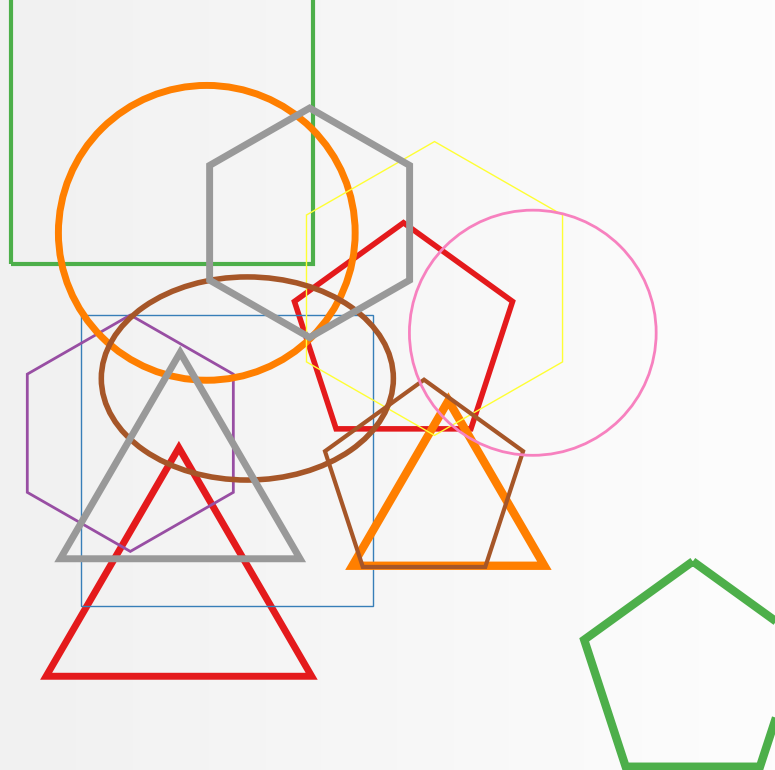[{"shape": "pentagon", "thickness": 2, "radius": 0.74, "center": [0.521, 0.563]}, {"shape": "triangle", "thickness": 2.5, "radius": 0.99, "center": [0.231, 0.221]}, {"shape": "square", "thickness": 0.5, "radius": 0.94, "center": [0.293, 0.402]}, {"shape": "square", "thickness": 1.5, "radius": 0.97, "center": [0.209, 0.852]}, {"shape": "pentagon", "thickness": 3, "radius": 0.74, "center": [0.894, 0.124]}, {"shape": "hexagon", "thickness": 1, "radius": 0.77, "center": [0.168, 0.437]}, {"shape": "triangle", "thickness": 3, "radius": 0.72, "center": [0.579, 0.337]}, {"shape": "circle", "thickness": 2.5, "radius": 0.96, "center": [0.267, 0.698]}, {"shape": "hexagon", "thickness": 0.5, "radius": 0.95, "center": [0.561, 0.625]}, {"shape": "pentagon", "thickness": 1.5, "radius": 0.67, "center": [0.547, 0.372]}, {"shape": "oval", "thickness": 2, "radius": 0.94, "center": [0.319, 0.508]}, {"shape": "circle", "thickness": 1, "radius": 0.8, "center": [0.687, 0.568]}, {"shape": "hexagon", "thickness": 2.5, "radius": 0.74, "center": [0.4, 0.711]}, {"shape": "triangle", "thickness": 2.5, "radius": 0.89, "center": [0.232, 0.364]}]